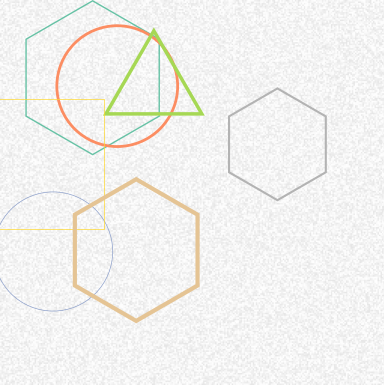[{"shape": "hexagon", "thickness": 1, "radius": 1.0, "center": [0.241, 0.798]}, {"shape": "circle", "thickness": 2, "radius": 0.78, "center": [0.305, 0.776]}, {"shape": "circle", "thickness": 0.5, "radius": 0.77, "center": [0.138, 0.347]}, {"shape": "triangle", "thickness": 2.5, "radius": 0.72, "center": [0.4, 0.776]}, {"shape": "square", "thickness": 0.5, "radius": 0.84, "center": [0.102, 0.574]}, {"shape": "hexagon", "thickness": 3, "radius": 0.92, "center": [0.354, 0.35]}, {"shape": "hexagon", "thickness": 1.5, "radius": 0.73, "center": [0.721, 0.625]}]